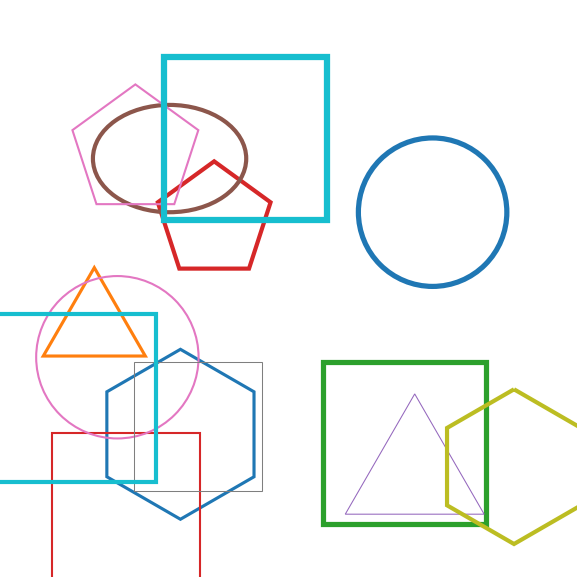[{"shape": "hexagon", "thickness": 1.5, "radius": 0.74, "center": [0.312, 0.247]}, {"shape": "circle", "thickness": 2.5, "radius": 0.64, "center": [0.749, 0.632]}, {"shape": "triangle", "thickness": 1.5, "radius": 0.51, "center": [0.163, 0.434]}, {"shape": "square", "thickness": 2.5, "radius": 0.7, "center": [0.7, 0.232]}, {"shape": "pentagon", "thickness": 2, "radius": 0.51, "center": [0.371, 0.617]}, {"shape": "square", "thickness": 1, "radius": 0.64, "center": [0.219, 0.121]}, {"shape": "triangle", "thickness": 0.5, "radius": 0.69, "center": [0.718, 0.178]}, {"shape": "oval", "thickness": 2, "radius": 0.66, "center": [0.294, 0.725]}, {"shape": "pentagon", "thickness": 1, "radius": 0.57, "center": [0.234, 0.738]}, {"shape": "circle", "thickness": 1, "radius": 0.7, "center": [0.203, 0.381]}, {"shape": "square", "thickness": 0.5, "radius": 0.55, "center": [0.343, 0.261]}, {"shape": "hexagon", "thickness": 2, "radius": 0.67, "center": [0.89, 0.191]}, {"shape": "square", "thickness": 2, "radius": 0.73, "center": [0.124, 0.31]}, {"shape": "square", "thickness": 3, "radius": 0.71, "center": [0.425, 0.759]}]